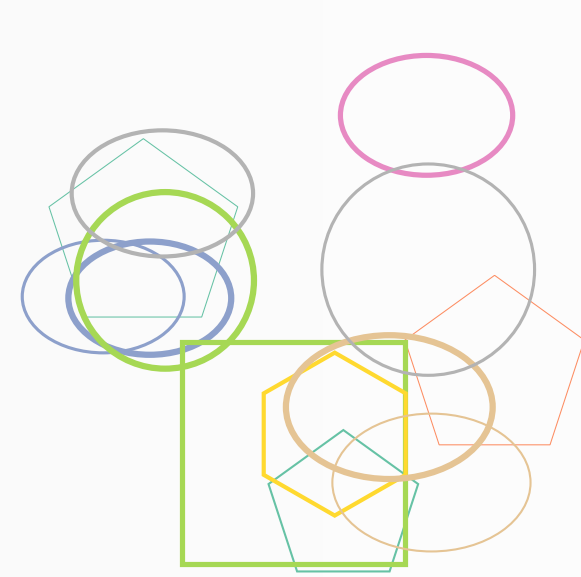[{"shape": "pentagon", "thickness": 1, "radius": 0.68, "center": [0.591, 0.119]}, {"shape": "pentagon", "thickness": 0.5, "radius": 0.85, "center": [0.247, 0.588]}, {"shape": "pentagon", "thickness": 0.5, "radius": 0.81, "center": [0.851, 0.36]}, {"shape": "oval", "thickness": 3, "radius": 0.7, "center": [0.258, 0.483]}, {"shape": "oval", "thickness": 1.5, "radius": 0.7, "center": [0.178, 0.486]}, {"shape": "oval", "thickness": 2.5, "radius": 0.74, "center": [0.734, 0.799]}, {"shape": "square", "thickness": 2.5, "radius": 0.96, "center": [0.505, 0.215]}, {"shape": "circle", "thickness": 3, "radius": 0.76, "center": [0.284, 0.514]}, {"shape": "hexagon", "thickness": 2, "radius": 0.71, "center": [0.576, 0.247]}, {"shape": "oval", "thickness": 1, "radius": 0.85, "center": [0.742, 0.164]}, {"shape": "oval", "thickness": 3, "radius": 0.89, "center": [0.67, 0.294]}, {"shape": "circle", "thickness": 1.5, "radius": 0.91, "center": [0.737, 0.532]}, {"shape": "oval", "thickness": 2, "radius": 0.78, "center": [0.279, 0.664]}]